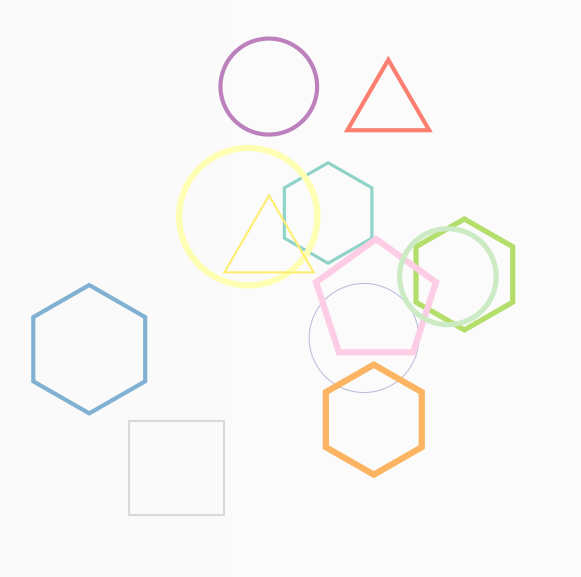[{"shape": "hexagon", "thickness": 1.5, "radius": 0.43, "center": [0.565, 0.63]}, {"shape": "circle", "thickness": 3, "radius": 0.59, "center": [0.427, 0.624]}, {"shape": "circle", "thickness": 0.5, "radius": 0.47, "center": [0.626, 0.414]}, {"shape": "triangle", "thickness": 2, "radius": 0.41, "center": [0.668, 0.814]}, {"shape": "hexagon", "thickness": 2, "radius": 0.56, "center": [0.154, 0.394]}, {"shape": "hexagon", "thickness": 3, "radius": 0.48, "center": [0.643, 0.272]}, {"shape": "hexagon", "thickness": 2.5, "radius": 0.48, "center": [0.799, 0.524]}, {"shape": "pentagon", "thickness": 3, "radius": 0.54, "center": [0.647, 0.477]}, {"shape": "square", "thickness": 1, "radius": 0.41, "center": [0.303, 0.188]}, {"shape": "circle", "thickness": 2, "radius": 0.42, "center": [0.462, 0.849]}, {"shape": "circle", "thickness": 2.5, "radius": 0.42, "center": [0.771, 0.52]}, {"shape": "triangle", "thickness": 1, "radius": 0.44, "center": [0.463, 0.572]}]